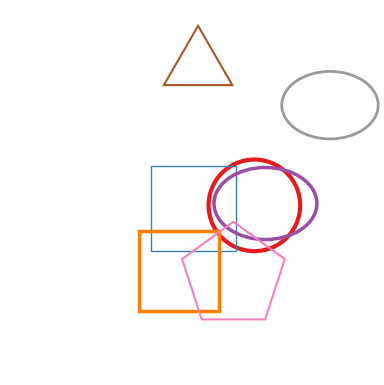[{"shape": "circle", "thickness": 3, "radius": 0.59, "center": [0.661, 0.467]}, {"shape": "square", "thickness": 1, "radius": 0.55, "center": [0.503, 0.458]}, {"shape": "oval", "thickness": 2.5, "radius": 0.67, "center": [0.689, 0.471]}, {"shape": "square", "thickness": 2.5, "radius": 0.52, "center": [0.464, 0.296]}, {"shape": "triangle", "thickness": 1.5, "radius": 0.51, "center": [0.515, 0.83]}, {"shape": "pentagon", "thickness": 1.5, "radius": 0.7, "center": [0.606, 0.284]}, {"shape": "oval", "thickness": 2, "radius": 0.63, "center": [0.857, 0.727]}]